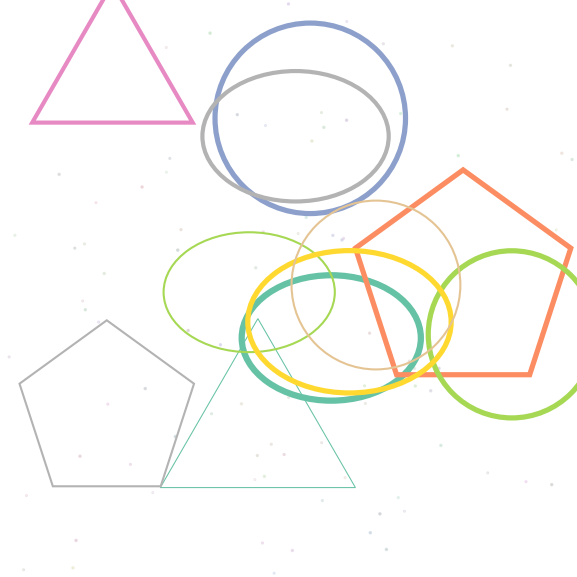[{"shape": "triangle", "thickness": 0.5, "radius": 0.98, "center": [0.447, 0.252]}, {"shape": "oval", "thickness": 3, "radius": 0.78, "center": [0.574, 0.414]}, {"shape": "pentagon", "thickness": 2.5, "radius": 0.98, "center": [0.802, 0.509]}, {"shape": "circle", "thickness": 2.5, "radius": 0.82, "center": [0.537, 0.794]}, {"shape": "triangle", "thickness": 2, "radius": 0.8, "center": [0.195, 0.867]}, {"shape": "oval", "thickness": 1, "radius": 0.74, "center": [0.432, 0.493]}, {"shape": "circle", "thickness": 2.5, "radius": 0.72, "center": [0.886, 0.42]}, {"shape": "oval", "thickness": 2.5, "radius": 0.88, "center": [0.605, 0.442]}, {"shape": "circle", "thickness": 1, "radius": 0.73, "center": [0.651, 0.506]}, {"shape": "pentagon", "thickness": 1, "radius": 0.79, "center": [0.185, 0.286]}, {"shape": "oval", "thickness": 2, "radius": 0.81, "center": [0.512, 0.763]}]